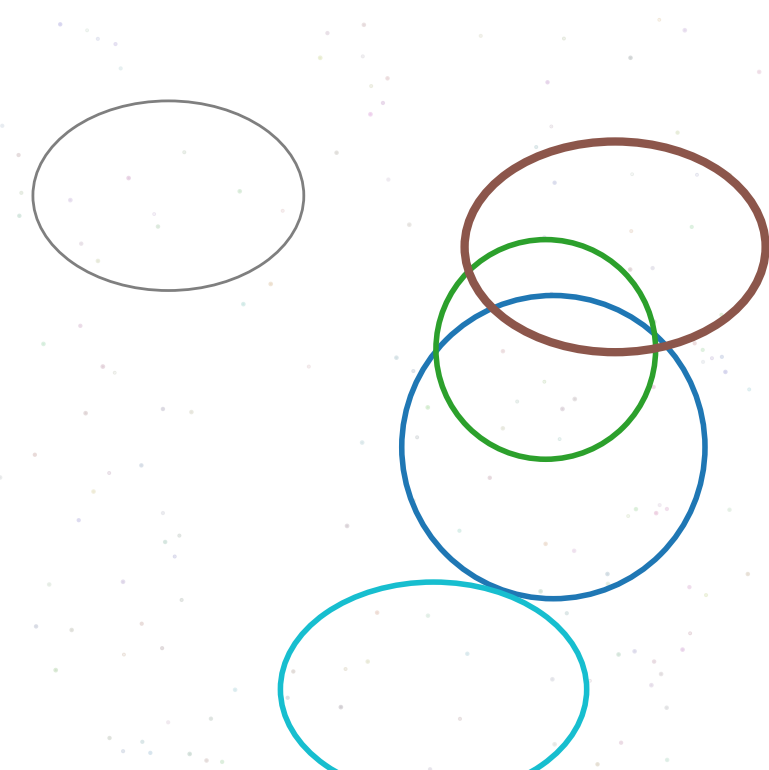[{"shape": "circle", "thickness": 2, "radius": 0.98, "center": [0.719, 0.419]}, {"shape": "circle", "thickness": 2, "radius": 0.71, "center": [0.709, 0.546]}, {"shape": "oval", "thickness": 3, "radius": 0.98, "center": [0.799, 0.679]}, {"shape": "oval", "thickness": 1, "radius": 0.88, "center": [0.219, 0.746]}, {"shape": "oval", "thickness": 2, "radius": 0.99, "center": [0.563, 0.105]}]